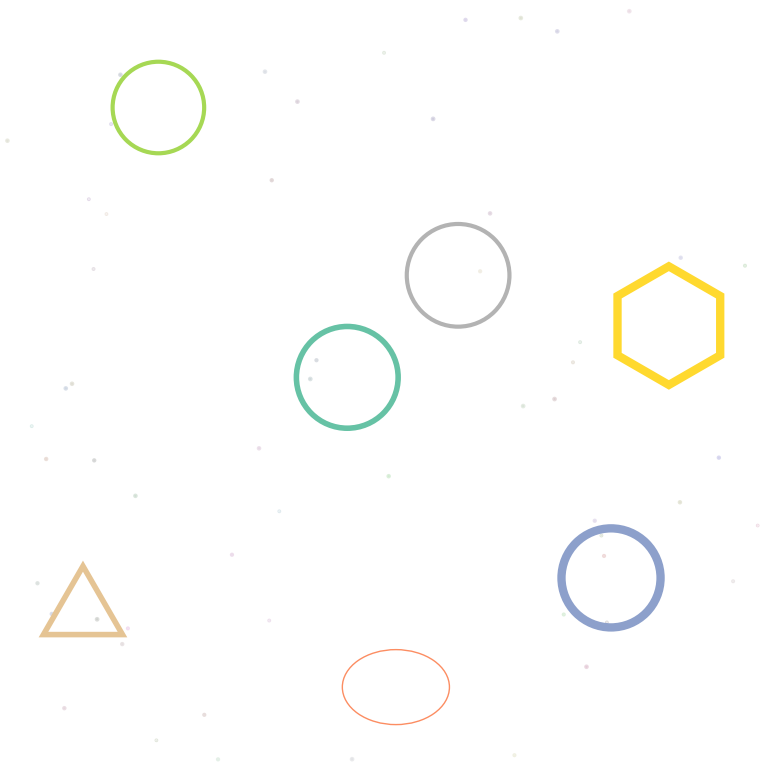[{"shape": "circle", "thickness": 2, "radius": 0.33, "center": [0.451, 0.51]}, {"shape": "oval", "thickness": 0.5, "radius": 0.35, "center": [0.514, 0.108]}, {"shape": "circle", "thickness": 3, "radius": 0.32, "center": [0.794, 0.249]}, {"shape": "circle", "thickness": 1.5, "radius": 0.3, "center": [0.206, 0.86]}, {"shape": "hexagon", "thickness": 3, "radius": 0.39, "center": [0.869, 0.577]}, {"shape": "triangle", "thickness": 2, "radius": 0.3, "center": [0.108, 0.205]}, {"shape": "circle", "thickness": 1.5, "radius": 0.33, "center": [0.595, 0.642]}]